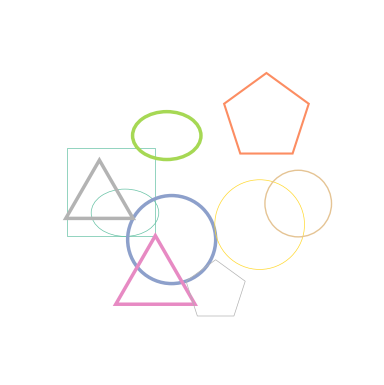[{"shape": "square", "thickness": 0.5, "radius": 0.57, "center": [0.287, 0.501]}, {"shape": "oval", "thickness": 0.5, "radius": 0.44, "center": [0.325, 0.447]}, {"shape": "pentagon", "thickness": 1.5, "radius": 0.58, "center": [0.692, 0.695]}, {"shape": "circle", "thickness": 2.5, "radius": 0.57, "center": [0.446, 0.378]}, {"shape": "triangle", "thickness": 2.5, "radius": 0.59, "center": [0.404, 0.269]}, {"shape": "oval", "thickness": 2.5, "radius": 0.44, "center": [0.433, 0.648]}, {"shape": "circle", "thickness": 0.5, "radius": 0.58, "center": [0.674, 0.417]}, {"shape": "circle", "thickness": 1, "radius": 0.43, "center": [0.775, 0.471]}, {"shape": "pentagon", "thickness": 0.5, "radius": 0.4, "center": [0.56, 0.245]}, {"shape": "triangle", "thickness": 2.5, "radius": 0.5, "center": [0.258, 0.483]}]